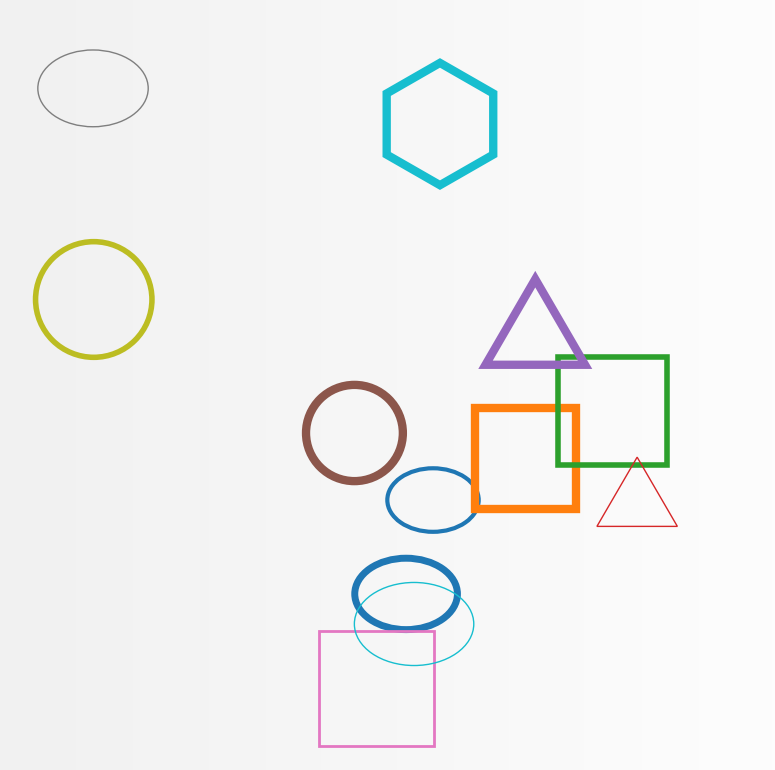[{"shape": "oval", "thickness": 2.5, "radius": 0.33, "center": [0.524, 0.229]}, {"shape": "oval", "thickness": 1.5, "radius": 0.29, "center": [0.559, 0.351]}, {"shape": "square", "thickness": 3, "radius": 0.33, "center": [0.678, 0.405]}, {"shape": "square", "thickness": 2, "radius": 0.35, "center": [0.79, 0.466]}, {"shape": "triangle", "thickness": 0.5, "radius": 0.3, "center": [0.822, 0.346]}, {"shape": "triangle", "thickness": 3, "radius": 0.37, "center": [0.691, 0.563]}, {"shape": "circle", "thickness": 3, "radius": 0.31, "center": [0.457, 0.438]}, {"shape": "square", "thickness": 1, "radius": 0.37, "center": [0.486, 0.106]}, {"shape": "oval", "thickness": 0.5, "radius": 0.36, "center": [0.12, 0.885]}, {"shape": "circle", "thickness": 2, "radius": 0.38, "center": [0.121, 0.611]}, {"shape": "oval", "thickness": 0.5, "radius": 0.39, "center": [0.534, 0.19]}, {"shape": "hexagon", "thickness": 3, "radius": 0.4, "center": [0.568, 0.839]}]